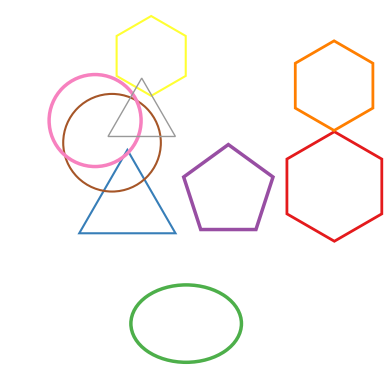[{"shape": "hexagon", "thickness": 2, "radius": 0.71, "center": [0.868, 0.516]}, {"shape": "triangle", "thickness": 1.5, "radius": 0.72, "center": [0.331, 0.466]}, {"shape": "oval", "thickness": 2.5, "radius": 0.72, "center": [0.484, 0.159]}, {"shape": "pentagon", "thickness": 2.5, "radius": 0.61, "center": [0.593, 0.503]}, {"shape": "hexagon", "thickness": 2, "radius": 0.58, "center": [0.868, 0.777]}, {"shape": "hexagon", "thickness": 1.5, "radius": 0.52, "center": [0.393, 0.855]}, {"shape": "circle", "thickness": 1.5, "radius": 0.63, "center": [0.291, 0.629]}, {"shape": "circle", "thickness": 2.5, "radius": 0.6, "center": [0.247, 0.687]}, {"shape": "triangle", "thickness": 1, "radius": 0.51, "center": [0.368, 0.696]}]